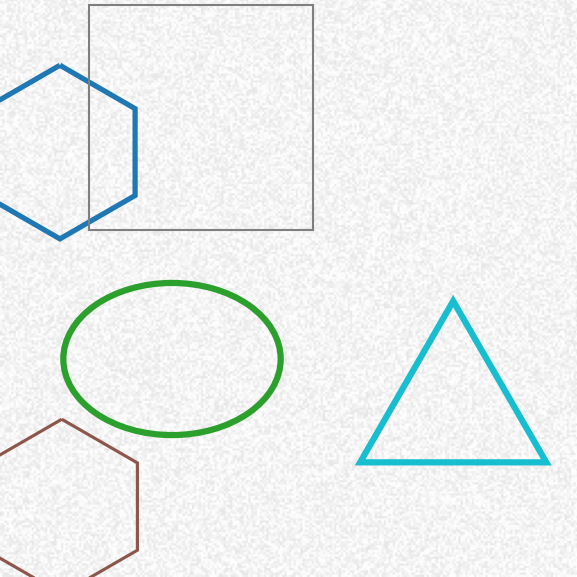[{"shape": "hexagon", "thickness": 2.5, "radius": 0.75, "center": [0.104, 0.736]}, {"shape": "oval", "thickness": 3, "radius": 0.94, "center": [0.298, 0.377]}, {"shape": "hexagon", "thickness": 1.5, "radius": 0.76, "center": [0.107, 0.122]}, {"shape": "square", "thickness": 1, "radius": 0.97, "center": [0.348, 0.796]}, {"shape": "triangle", "thickness": 3, "radius": 0.93, "center": [0.785, 0.292]}]